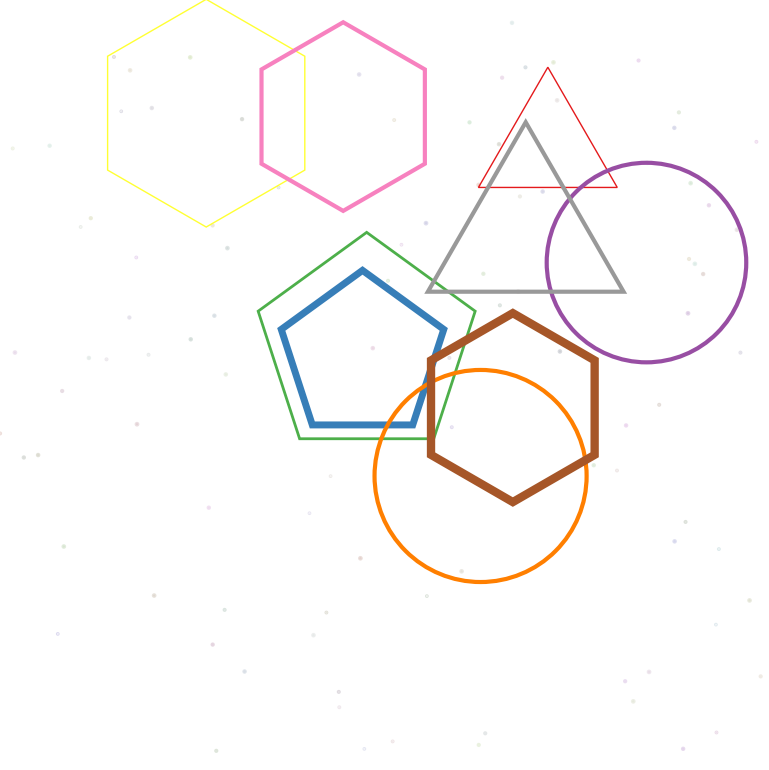[{"shape": "triangle", "thickness": 0.5, "radius": 0.52, "center": [0.711, 0.809]}, {"shape": "pentagon", "thickness": 2.5, "radius": 0.55, "center": [0.471, 0.538]}, {"shape": "pentagon", "thickness": 1, "radius": 0.74, "center": [0.476, 0.55]}, {"shape": "circle", "thickness": 1.5, "radius": 0.65, "center": [0.84, 0.659]}, {"shape": "circle", "thickness": 1.5, "radius": 0.69, "center": [0.624, 0.382]}, {"shape": "hexagon", "thickness": 0.5, "radius": 0.74, "center": [0.268, 0.853]}, {"shape": "hexagon", "thickness": 3, "radius": 0.61, "center": [0.666, 0.471]}, {"shape": "hexagon", "thickness": 1.5, "radius": 0.61, "center": [0.446, 0.849]}, {"shape": "triangle", "thickness": 1.5, "radius": 0.73, "center": [0.683, 0.695]}]